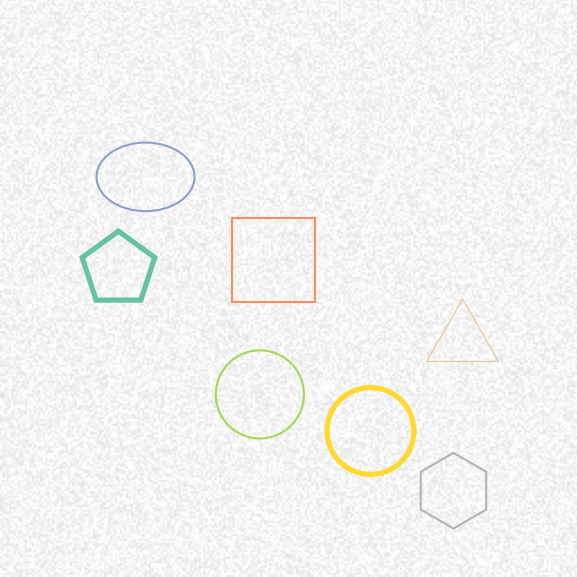[{"shape": "pentagon", "thickness": 2.5, "radius": 0.33, "center": [0.205, 0.533]}, {"shape": "square", "thickness": 1, "radius": 0.36, "center": [0.473, 0.549]}, {"shape": "oval", "thickness": 1, "radius": 0.42, "center": [0.252, 0.693]}, {"shape": "circle", "thickness": 1, "radius": 0.38, "center": [0.45, 0.316]}, {"shape": "circle", "thickness": 2.5, "radius": 0.38, "center": [0.642, 0.253]}, {"shape": "triangle", "thickness": 0.5, "radius": 0.36, "center": [0.801, 0.409]}, {"shape": "hexagon", "thickness": 1, "radius": 0.33, "center": [0.785, 0.149]}]